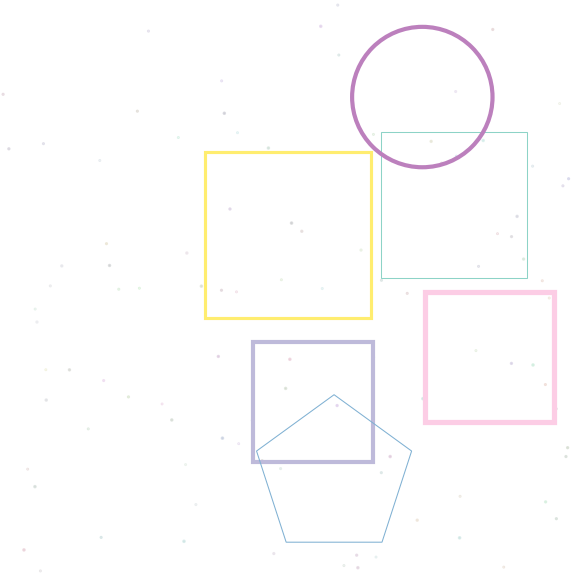[{"shape": "square", "thickness": 0.5, "radius": 0.63, "center": [0.787, 0.644]}, {"shape": "square", "thickness": 2, "radius": 0.52, "center": [0.542, 0.303]}, {"shape": "pentagon", "thickness": 0.5, "radius": 0.71, "center": [0.578, 0.174]}, {"shape": "square", "thickness": 2.5, "radius": 0.56, "center": [0.848, 0.381]}, {"shape": "circle", "thickness": 2, "radius": 0.61, "center": [0.731, 0.831]}, {"shape": "square", "thickness": 1.5, "radius": 0.72, "center": [0.498, 0.592]}]